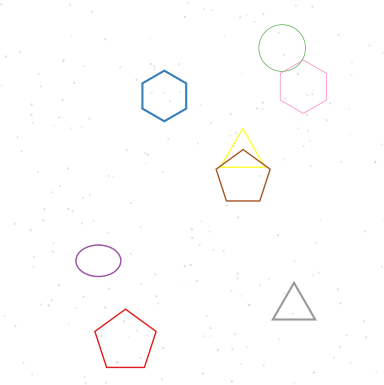[{"shape": "pentagon", "thickness": 1, "radius": 0.42, "center": [0.326, 0.113]}, {"shape": "hexagon", "thickness": 1.5, "radius": 0.33, "center": [0.427, 0.751]}, {"shape": "circle", "thickness": 0.5, "radius": 0.3, "center": [0.733, 0.875]}, {"shape": "oval", "thickness": 1, "radius": 0.29, "center": [0.256, 0.323]}, {"shape": "triangle", "thickness": 1, "radius": 0.34, "center": [0.63, 0.599]}, {"shape": "pentagon", "thickness": 1, "radius": 0.37, "center": [0.632, 0.538]}, {"shape": "hexagon", "thickness": 0.5, "radius": 0.35, "center": [0.788, 0.775]}, {"shape": "triangle", "thickness": 1.5, "radius": 0.32, "center": [0.764, 0.202]}]